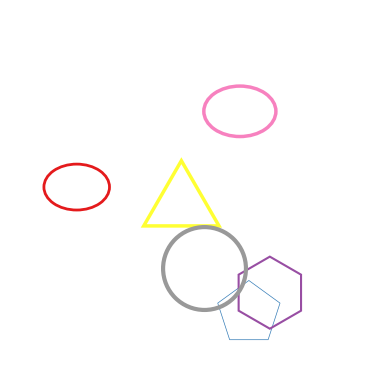[{"shape": "oval", "thickness": 2, "radius": 0.43, "center": [0.199, 0.514]}, {"shape": "pentagon", "thickness": 0.5, "radius": 0.43, "center": [0.646, 0.186]}, {"shape": "hexagon", "thickness": 1.5, "radius": 0.47, "center": [0.701, 0.24]}, {"shape": "triangle", "thickness": 2.5, "radius": 0.56, "center": [0.471, 0.47]}, {"shape": "oval", "thickness": 2.5, "radius": 0.47, "center": [0.623, 0.711]}, {"shape": "circle", "thickness": 3, "radius": 0.54, "center": [0.531, 0.303]}]